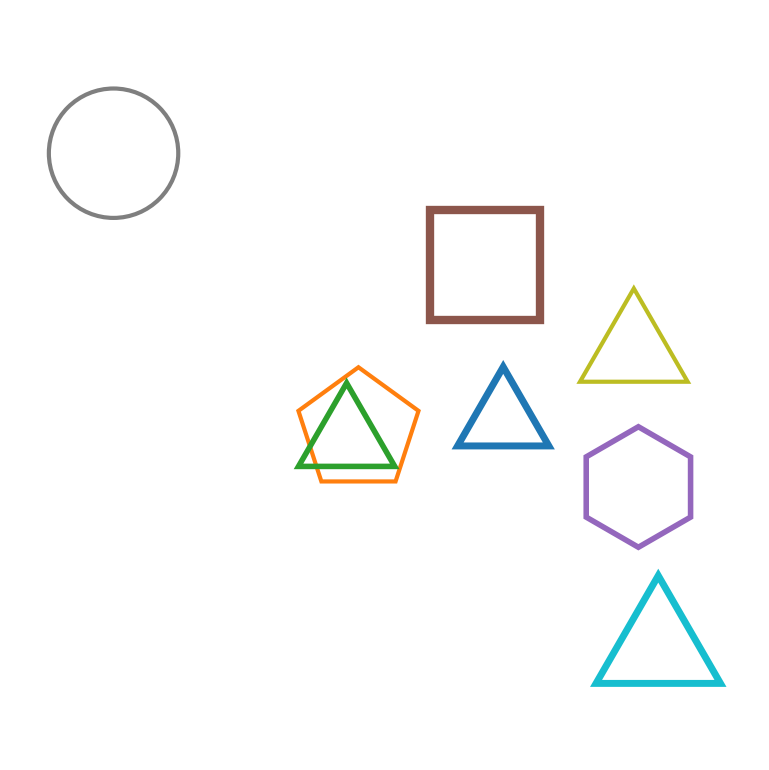[{"shape": "triangle", "thickness": 2.5, "radius": 0.34, "center": [0.654, 0.455]}, {"shape": "pentagon", "thickness": 1.5, "radius": 0.41, "center": [0.466, 0.441]}, {"shape": "triangle", "thickness": 2, "radius": 0.36, "center": [0.45, 0.43]}, {"shape": "hexagon", "thickness": 2, "radius": 0.39, "center": [0.829, 0.368]}, {"shape": "square", "thickness": 3, "radius": 0.36, "center": [0.63, 0.656]}, {"shape": "circle", "thickness": 1.5, "radius": 0.42, "center": [0.147, 0.801]}, {"shape": "triangle", "thickness": 1.5, "radius": 0.4, "center": [0.823, 0.545]}, {"shape": "triangle", "thickness": 2.5, "radius": 0.47, "center": [0.855, 0.159]}]